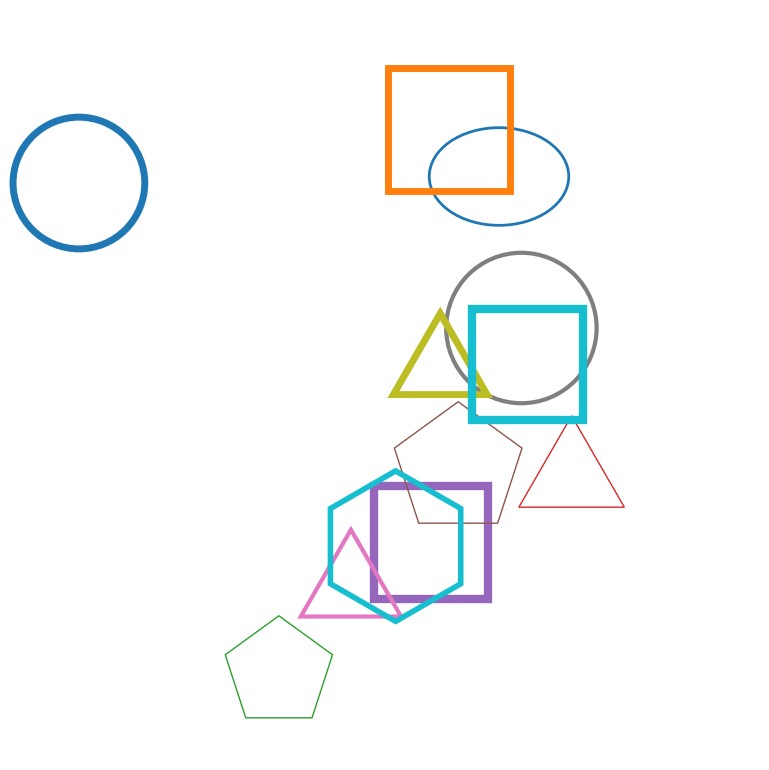[{"shape": "circle", "thickness": 2.5, "radius": 0.43, "center": [0.102, 0.762]}, {"shape": "oval", "thickness": 1, "radius": 0.45, "center": [0.648, 0.771]}, {"shape": "square", "thickness": 2.5, "radius": 0.4, "center": [0.583, 0.832]}, {"shape": "pentagon", "thickness": 0.5, "radius": 0.37, "center": [0.362, 0.127]}, {"shape": "triangle", "thickness": 0.5, "radius": 0.4, "center": [0.742, 0.381]}, {"shape": "square", "thickness": 3, "radius": 0.37, "center": [0.56, 0.296]}, {"shape": "pentagon", "thickness": 0.5, "radius": 0.44, "center": [0.595, 0.391]}, {"shape": "triangle", "thickness": 1.5, "radius": 0.38, "center": [0.456, 0.237]}, {"shape": "circle", "thickness": 1.5, "radius": 0.49, "center": [0.677, 0.574]}, {"shape": "triangle", "thickness": 2.5, "radius": 0.35, "center": [0.572, 0.523]}, {"shape": "hexagon", "thickness": 2, "radius": 0.49, "center": [0.514, 0.291]}, {"shape": "square", "thickness": 3, "radius": 0.36, "center": [0.685, 0.527]}]